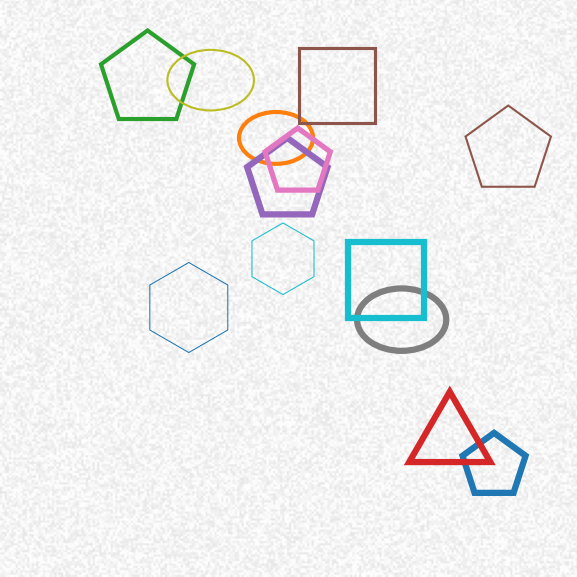[{"shape": "hexagon", "thickness": 0.5, "radius": 0.39, "center": [0.327, 0.467]}, {"shape": "pentagon", "thickness": 3, "radius": 0.29, "center": [0.856, 0.192]}, {"shape": "oval", "thickness": 2, "radius": 0.32, "center": [0.478, 0.76]}, {"shape": "pentagon", "thickness": 2, "radius": 0.42, "center": [0.255, 0.862]}, {"shape": "triangle", "thickness": 3, "radius": 0.41, "center": [0.779, 0.24]}, {"shape": "pentagon", "thickness": 3, "radius": 0.37, "center": [0.498, 0.687]}, {"shape": "pentagon", "thickness": 1, "radius": 0.39, "center": [0.88, 0.739]}, {"shape": "square", "thickness": 1.5, "radius": 0.33, "center": [0.584, 0.851]}, {"shape": "pentagon", "thickness": 2.5, "radius": 0.3, "center": [0.515, 0.718]}, {"shape": "oval", "thickness": 3, "radius": 0.39, "center": [0.696, 0.446]}, {"shape": "oval", "thickness": 1, "radius": 0.37, "center": [0.365, 0.86]}, {"shape": "hexagon", "thickness": 0.5, "radius": 0.31, "center": [0.49, 0.551]}, {"shape": "square", "thickness": 3, "radius": 0.33, "center": [0.668, 0.514]}]